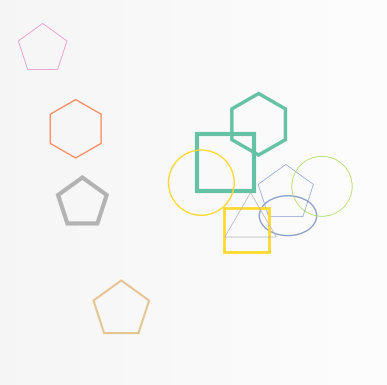[{"shape": "hexagon", "thickness": 2.5, "radius": 0.4, "center": [0.667, 0.677]}, {"shape": "square", "thickness": 3, "radius": 0.37, "center": [0.582, 0.578]}, {"shape": "hexagon", "thickness": 1, "radius": 0.38, "center": [0.195, 0.665]}, {"shape": "pentagon", "thickness": 0.5, "radius": 0.37, "center": [0.737, 0.498]}, {"shape": "oval", "thickness": 1, "radius": 0.37, "center": [0.743, 0.44]}, {"shape": "pentagon", "thickness": 0.5, "radius": 0.33, "center": [0.11, 0.873]}, {"shape": "circle", "thickness": 0.5, "radius": 0.39, "center": [0.831, 0.516]}, {"shape": "square", "thickness": 2, "radius": 0.29, "center": [0.636, 0.403]}, {"shape": "circle", "thickness": 1, "radius": 0.42, "center": [0.52, 0.526]}, {"shape": "pentagon", "thickness": 1.5, "radius": 0.38, "center": [0.313, 0.196]}, {"shape": "pentagon", "thickness": 3, "radius": 0.33, "center": [0.213, 0.473]}, {"shape": "triangle", "thickness": 0.5, "radius": 0.38, "center": [0.647, 0.423]}]